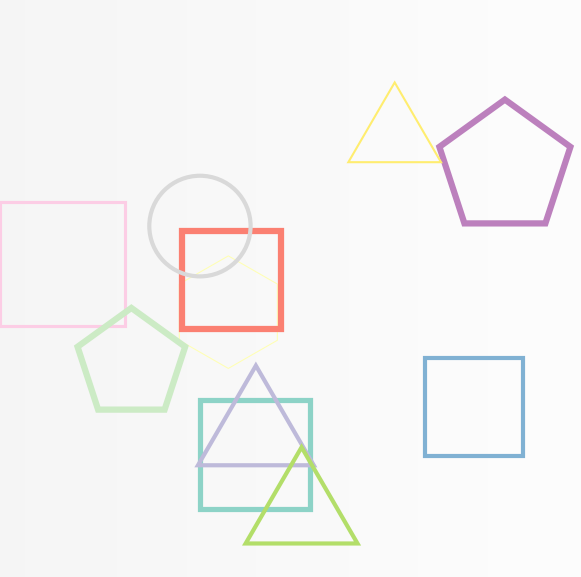[{"shape": "square", "thickness": 2.5, "radius": 0.47, "center": [0.439, 0.212]}, {"shape": "hexagon", "thickness": 0.5, "radius": 0.49, "center": [0.393, 0.459]}, {"shape": "triangle", "thickness": 2, "radius": 0.58, "center": [0.44, 0.251]}, {"shape": "square", "thickness": 3, "radius": 0.42, "center": [0.398, 0.515]}, {"shape": "square", "thickness": 2, "radius": 0.42, "center": [0.816, 0.294]}, {"shape": "triangle", "thickness": 2, "radius": 0.56, "center": [0.519, 0.114]}, {"shape": "square", "thickness": 1.5, "radius": 0.54, "center": [0.107, 0.542]}, {"shape": "circle", "thickness": 2, "radius": 0.44, "center": [0.344, 0.608]}, {"shape": "pentagon", "thickness": 3, "radius": 0.59, "center": [0.869, 0.708]}, {"shape": "pentagon", "thickness": 3, "radius": 0.49, "center": [0.226, 0.369]}, {"shape": "triangle", "thickness": 1, "radius": 0.46, "center": [0.679, 0.764]}]